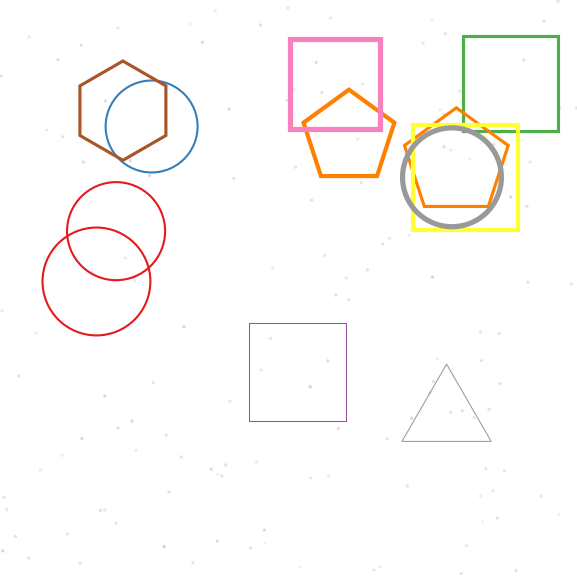[{"shape": "circle", "thickness": 1, "radius": 0.47, "center": [0.167, 0.512]}, {"shape": "circle", "thickness": 1, "radius": 0.42, "center": [0.201, 0.599]}, {"shape": "circle", "thickness": 1, "radius": 0.4, "center": [0.263, 0.78]}, {"shape": "square", "thickness": 1.5, "radius": 0.41, "center": [0.884, 0.854]}, {"shape": "square", "thickness": 0.5, "radius": 0.42, "center": [0.515, 0.354]}, {"shape": "pentagon", "thickness": 2, "radius": 0.41, "center": [0.604, 0.761]}, {"shape": "pentagon", "thickness": 1.5, "radius": 0.47, "center": [0.79, 0.718]}, {"shape": "square", "thickness": 2, "radius": 0.45, "center": [0.806, 0.692]}, {"shape": "hexagon", "thickness": 1.5, "radius": 0.43, "center": [0.213, 0.808]}, {"shape": "square", "thickness": 2.5, "radius": 0.39, "center": [0.58, 0.854]}, {"shape": "circle", "thickness": 2.5, "radius": 0.43, "center": [0.783, 0.692]}, {"shape": "triangle", "thickness": 0.5, "radius": 0.45, "center": [0.773, 0.279]}]